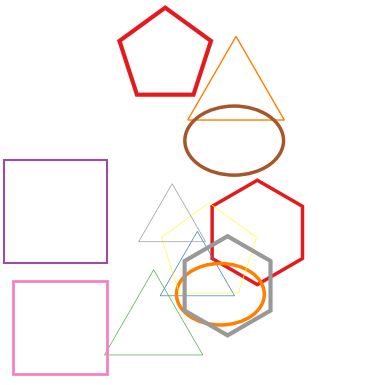[{"shape": "hexagon", "thickness": 2.5, "radius": 0.68, "center": [0.668, 0.396]}, {"shape": "pentagon", "thickness": 3, "radius": 0.62, "center": [0.429, 0.855]}, {"shape": "triangle", "thickness": 0.5, "radius": 0.56, "center": [0.513, 0.287]}, {"shape": "triangle", "thickness": 0.5, "radius": 0.74, "center": [0.399, 0.152]}, {"shape": "square", "thickness": 1.5, "radius": 0.67, "center": [0.144, 0.451]}, {"shape": "oval", "thickness": 2.5, "radius": 0.57, "center": [0.572, 0.236]}, {"shape": "triangle", "thickness": 1, "radius": 0.72, "center": [0.613, 0.761]}, {"shape": "pentagon", "thickness": 0.5, "radius": 0.65, "center": [0.543, 0.343]}, {"shape": "oval", "thickness": 2.5, "radius": 0.64, "center": [0.608, 0.635]}, {"shape": "square", "thickness": 2, "radius": 0.61, "center": [0.156, 0.149]}, {"shape": "hexagon", "thickness": 3, "radius": 0.64, "center": [0.591, 0.258]}, {"shape": "triangle", "thickness": 0.5, "radius": 0.5, "center": [0.447, 0.422]}]